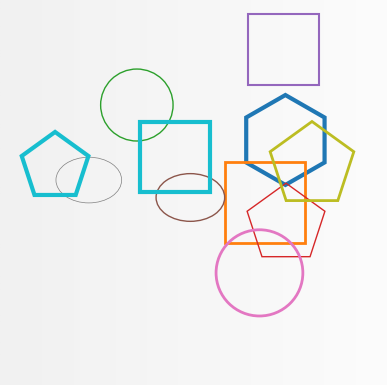[{"shape": "hexagon", "thickness": 3, "radius": 0.58, "center": [0.736, 0.636]}, {"shape": "square", "thickness": 2, "radius": 0.52, "center": [0.684, 0.474]}, {"shape": "circle", "thickness": 1, "radius": 0.47, "center": [0.353, 0.727]}, {"shape": "pentagon", "thickness": 1, "radius": 0.53, "center": [0.738, 0.419]}, {"shape": "square", "thickness": 1.5, "radius": 0.46, "center": [0.731, 0.871]}, {"shape": "oval", "thickness": 1, "radius": 0.44, "center": [0.491, 0.487]}, {"shape": "circle", "thickness": 2, "radius": 0.56, "center": [0.67, 0.291]}, {"shape": "oval", "thickness": 0.5, "radius": 0.42, "center": [0.229, 0.532]}, {"shape": "pentagon", "thickness": 2, "radius": 0.57, "center": [0.805, 0.571]}, {"shape": "pentagon", "thickness": 3, "radius": 0.45, "center": [0.142, 0.567]}, {"shape": "square", "thickness": 3, "radius": 0.45, "center": [0.452, 0.592]}]